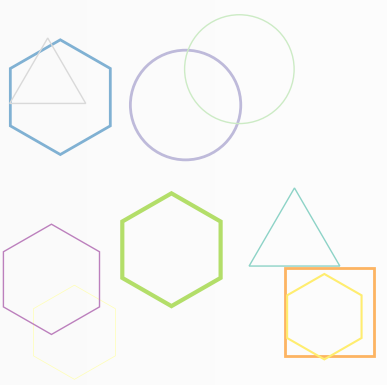[{"shape": "triangle", "thickness": 1, "radius": 0.68, "center": [0.76, 0.377]}, {"shape": "hexagon", "thickness": 0.5, "radius": 0.61, "center": [0.192, 0.137]}, {"shape": "circle", "thickness": 2, "radius": 0.71, "center": [0.479, 0.727]}, {"shape": "hexagon", "thickness": 2, "radius": 0.74, "center": [0.156, 0.748]}, {"shape": "square", "thickness": 2, "radius": 0.57, "center": [0.851, 0.19]}, {"shape": "hexagon", "thickness": 3, "radius": 0.73, "center": [0.442, 0.351]}, {"shape": "triangle", "thickness": 1, "radius": 0.57, "center": [0.123, 0.788]}, {"shape": "hexagon", "thickness": 1, "radius": 0.72, "center": [0.133, 0.274]}, {"shape": "circle", "thickness": 1, "radius": 0.71, "center": [0.618, 0.82]}, {"shape": "hexagon", "thickness": 1.5, "radius": 0.55, "center": [0.837, 0.177]}]